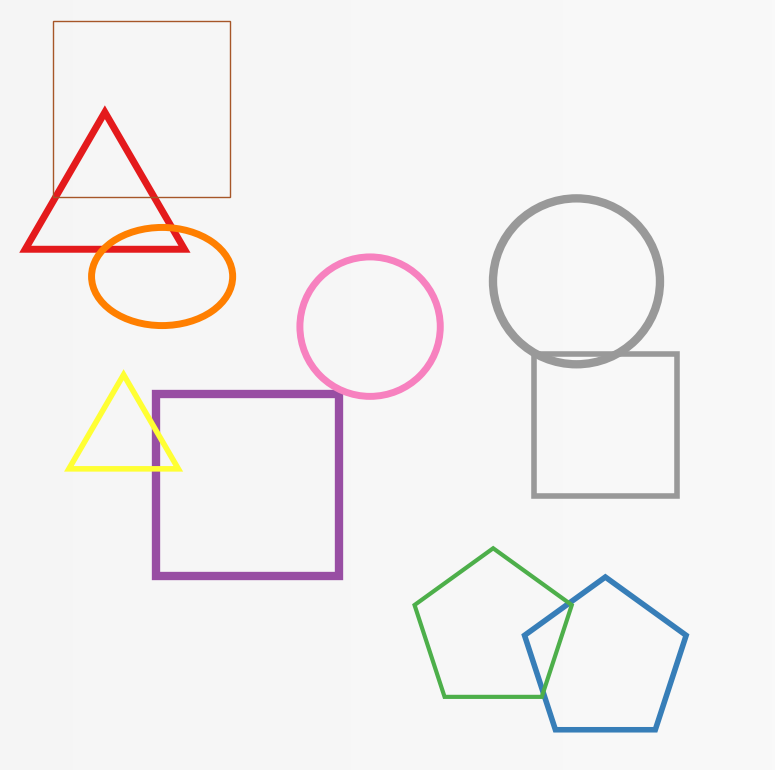[{"shape": "triangle", "thickness": 2.5, "radius": 0.59, "center": [0.135, 0.736]}, {"shape": "pentagon", "thickness": 2, "radius": 0.55, "center": [0.781, 0.141]}, {"shape": "pentagon", "thickness": 1.5, "radius": 0.53, "center": [0.636, 0.181]}, {"shape": "square", "thickness": 3, "radius": 0.59, "center": [0.319, 0.37]}, {"shape": "oval", "thickness": 2.5, "radius": 0.46, "center": [0.209, 0.641]}, {"shape": "triangle", "thickness": 2, "radius": 0.41, "center": [0.159, 0.432]}, {"shape": "square", "thickness": 0.5, "radius": 0.57, "center": [0.183, 0.858]}, {"shape": "circle", "thickness": 2.5, "radius": 0.45, "center": [0.478, 0.576]}, {"shape": "circle", "thickness": 3, "radius": 0.54, "center": [0.744, 0.635]}, {"shape": "square", "thickness": 2, "radius": 0.46, "center": [0.781, 0.448]}]